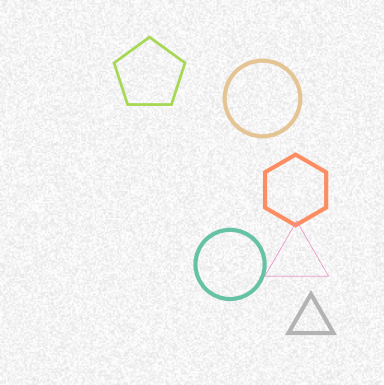[{"shape": "circle", "thickness": 3, "radius": 0.45, "center": [0.598, 0.313]}, {"shape": "hexagon", "thickness": 3, "radius": 0.46, "center": [0.768, 0.507]}, {"shape": "triangle", "thickness": 0.5, "radius": 0.48, "center": [0.771, 0.33]}, {"shape": "pentagon", "thickness": 2, "radius": 0.48, "center": [0.388, 0.807]}, {"shape": "circle", "thickness": 3, "radius": 0.49, "center": [0.682, 0.744]}, {"shape": "triangle", "thickness": 3, "radius": 0.34, "center": [0.808, 0.169]}]